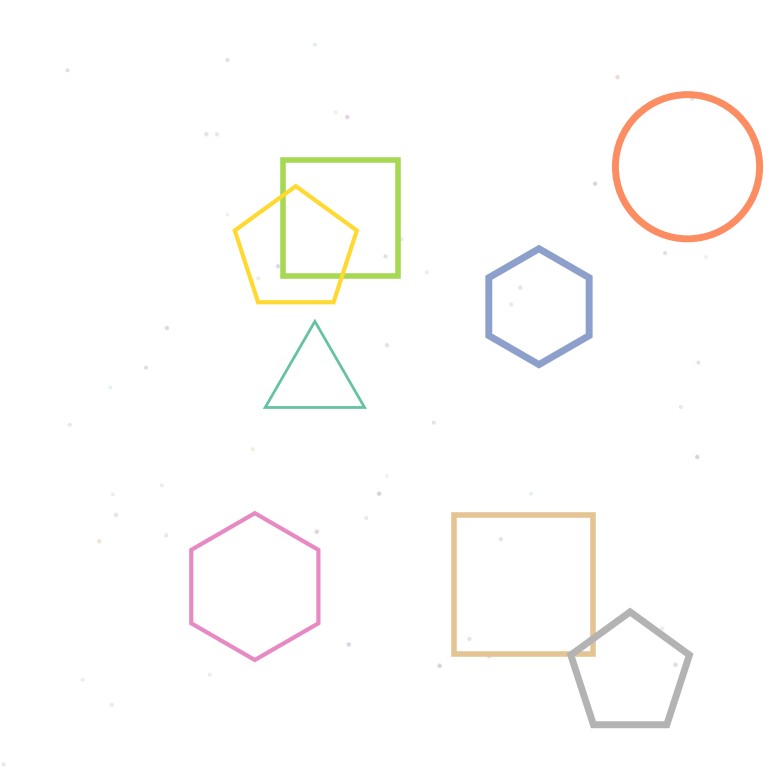[{"shape": "triangle", "thickness": 1, "radius": 0.37, "center": [0.409, 0.508]}, {"shape": "circle", "thickness": 2.5, "radius": 0.47, "center": [0.893, 0.783]}, {"shape": "hexagon", "thickness": 2.5, "radius": 0.38, "center": [0.7, 0.602]}, {"shape": "hexagon", "thickness": 1.5, "radius": 0.48, "center": [0.331, 0.238]}, {"shape": "square", "thickness": 2, "radius": 0.37, "center": [0.442, 0.717]}, {"shape": "pentagon", "thickness": 1.5, "radius": 0.42, "center": [0.384, 0.675]}, {"shape": "square", "thickness": 2, "radius": 0.45, "center": [0.68, 0.241]}, {"shape": "pentagon", "thickness": 2.5, "radius": 0.41, "center": [0.818, 0.124]}]